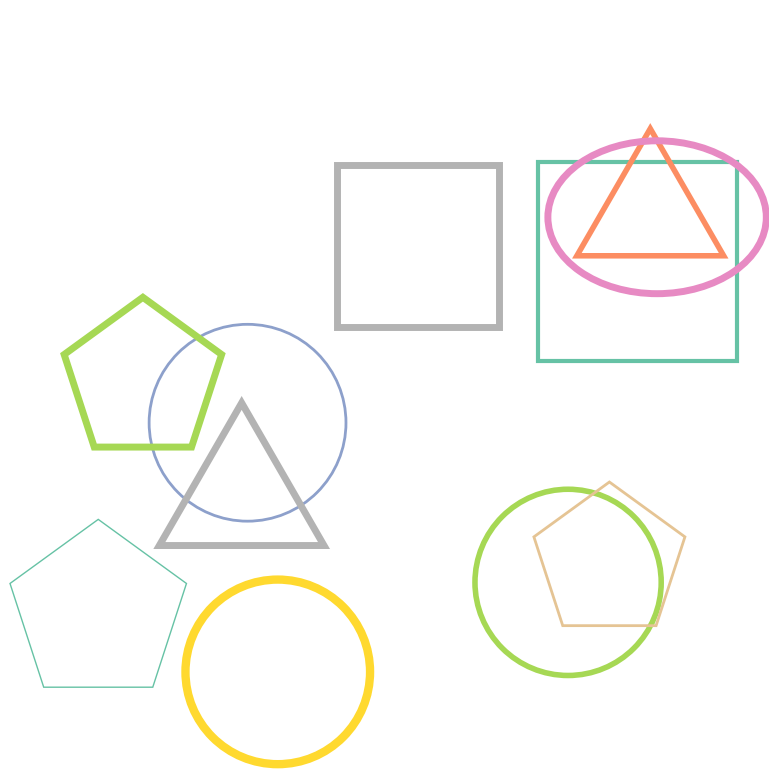[{"shape": "square", "thickness": 1.5, "radius": 0.64, "center": [0.828, 0.66]}, {"shape": "pentagon", "thickness": 0.5, "radius": 0.6, "center": [0.128, 0.205]}, {"shape": "triangle", "thickness": 2, "radius": 0.55, "center": [0.845, 0.723]}, {"shape": "circle", "thickness": 1, "radius": 0.64, "center": [0.321, 0.451]}, {"shape": "oval", "thickness": 2.5, "radius": 0.71, "center": [0.853, 0.718]}, {"shape": "circle", "thickness": 2, "radius": 0.6, "center": [0.738, 0.244]}, {"shape": "pentagon", "thickness": 2.5, "radius": 0.54, "center": [0.186, 0.506]}, {"shape": "circle", "thickness": 3, "radius": 0.6, "center": [0.361, 0.127]}, {"shape": "pentagon", "thickness": 1, "radius": 0.52, "center": [0.791, 0.271]}, {"shape": "triangle", "thickness": 2.5, "radius": 0.62, "center": [0.314, 0.353]}, {"shape": "square", "thickness": 2.5, "radius": 0.52, "center": [0.543, 0.681]}]